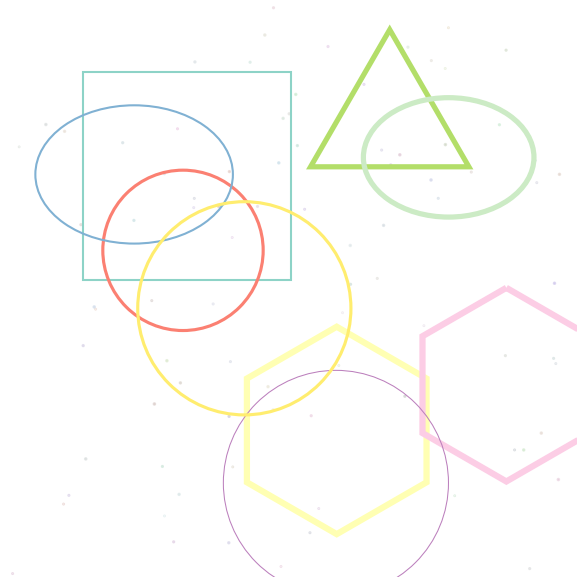[{"shape": "square", "thickness": 1, "radius": 0.9, "center": [0.324, 0.694]}, {"shape": "hexagon", "thickness": 3, "radius": 0.9, "center": [0.583, 0.254]}, {"shape": "circle", "thickness": 1.5, "radius": 0.69, "center": [0.317, 0.566]}, {"shape": "oval", "thickness": 1, "radius": 0.86, "center": [0.232, 0.697]}, {"shape": "triangle", "thickness": 2.5, "radius": 0.79, "center": [0.675, 0.789]}, {"shape": "hexagon", "thickness": 3, "radius": 0.84, "center": [0.877, 0.333]}, {"shape": "circle", "thickness": 0.5, "radius": 0.97, "center": [0.582, 0.163]}, {"shape": "oval", "thickness": 2.5, "radius": 0.74, "center": [0.777, 0.727]}, {"shape": "circle", "thickness": 1.5, "radius": 0.92, "center": [0.423, 0.465]}]